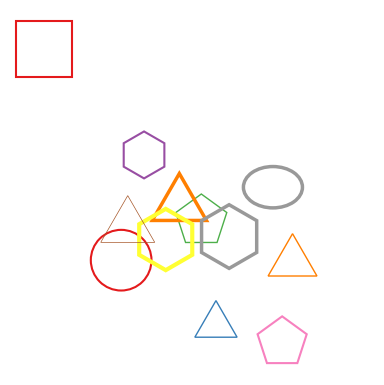[{"shape": "circle", "thickness": 1.5, "radius": 0.39, "center": [0.315, 0.324]}, {"shape": "square", "thickness": 1.5, "radius": 0.36, "center": [0.116, 0.874]}, {"shape": "triangle", "thickness": 1, "radius": 0.32, "center": [0.561, 0.156]}, {"shape": "pentagon", "thickness": 1, "radius": 0.35, "center": [0.523, 0.426]}, {"shape": "hexagon", "thickness": 1.5, "radius": 0.3, "center": [0.374, 0.598]}, {"shape": "triangle", "thickness": 2.5, "radius": 0.41, "center": [0.466, 0.468]}, {"shape": "triangle", "thickness": 1, "radius": 0.37, "center": [0.76, 0.32]}, {"shape": "hexagon", "thickness": 3, "radius": 0.4, "center": [0.43, 0.378]}, {"shape": "triangle", "thickness": 0.5, "radius": 0.4, "center": [0.332, 0.411]}, {"shape": "pentagon", "thickness": 1.5, "radius": 0.34, "center": [0.733, 0.111]}, {"shape": "oval", "thickness": 2.5, "radius": 0.38, "center": [0.709, 0.514]}, {"shape": "hexagon", "thickness": 2.5, "radius": 0.41, "center": [0.595, 0.386]}]